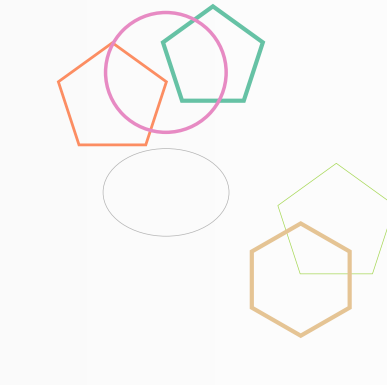[{"shape": "pentagon", "thickness": 3, "radius": 0.68, "center": [0.549, 0.848]}, {"shape": "pentagon", "thickness": 2, "radius": 0.73, "center": [0.29, 0.742]}, {"shape": "circle", "thickness": 2.5, "radius": 0.78, "center": [0.428, 0.812]}, {"shape": "pentagon", "thickness": 0.5, "radius": 0.79, "center": [0.868, 0.417]}, {"shape": "hexagon", "thickness": 3, "radius": 0.73, "center": [0.776, 0.274]}, {"shape": "oval", "thickness": 0.5, "radius": 0.81, "center": [0.429, 0.5]}]